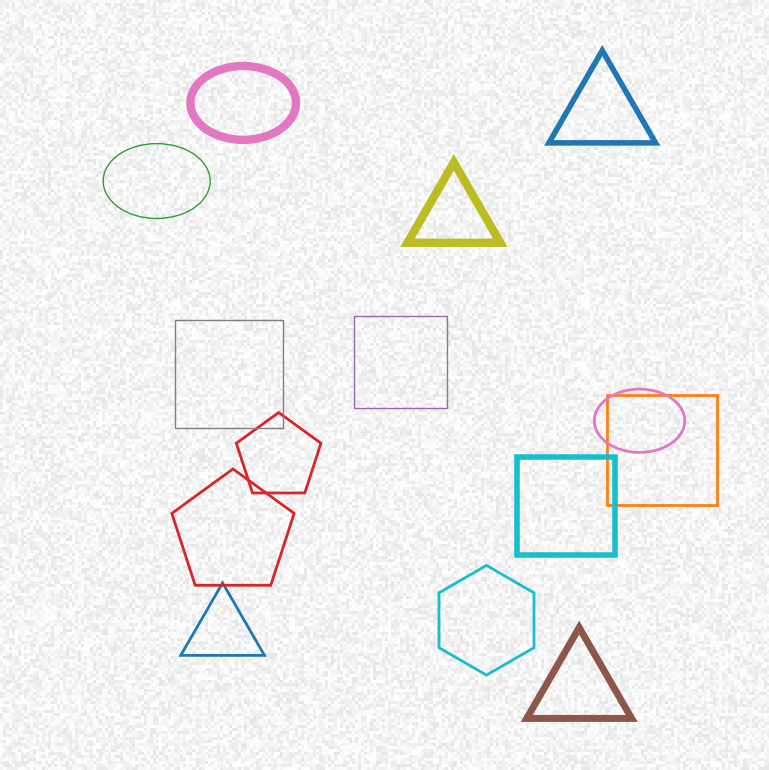[{"shape": "triangle", "thickness": 2, "radius": 0.4, "center": [0.782, 0.854]}, {"shape": "triangle", "thickness": 1, "radius": 0.31, "center": [0.289, 0.18]}, {"shape": "square", "thickness": 1, "radius": 0.36, "center": [0.86, 0.416]}, {"shape": "oval", "thickness": 0.5, "radius": 0.35, "center": [0.203, 0.765]}, {"shape": "pentagon", "thickness": 1, "radius": 0.42, "center": [0.303, 0.307]}, {"shape": "pentagon", "thickness": 1, "radius": 0.29, "center": [0.362, 0.406]}, {"shape": "square", "thickness": 0.5, "radius": 0.3, "center": [0.52, 0.53]}, {"shape": "triangle", "thickness": 2.5, "radius": 0.39, "center": [0.752, 0.106]}, {"shape": "oval", "thickness": 3, "radius": 0.34, "center": [0.316, 0.866]}, {"shape": "oval", "thickness": 1, "radius": 0.29, "center": [0.831, 0.454]}, {"shape": "square", "thickness": 0.5, "radius": 0.35, "center": [0.297, 0.514]}, {"shape": "triangle", "thickness": 3, "radius": 0.35, "center": [0.589, 0.72]}, {"shape": "hexagon", "thickness": 1, "radius": 0.36, "center": [0.632, 0.194]}, {"shape": "square", "thickness": 2, "radius": 0.32, "center": [0.735, 0.342]}]